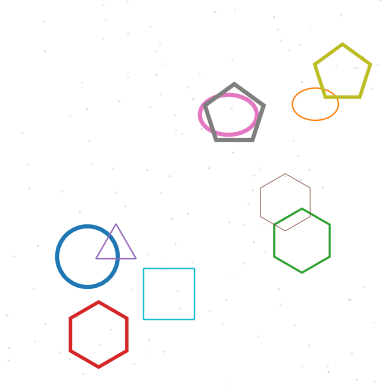[{"shape": "circle", "thickness": 3, "radius": 0.39, "center": [0.227, 0.333]}, {"shape": "oval", "thickness": 1, "radius": 0.3, "center": [0.819, 0.729]}, {"shape": "hexagon", "thickness": 1.5, "radius": 0.42, "center": [0.784, 0.375]}, {"shape": "hexagon", "thickness": 2.5, "radius": 0.42, "center": [0.256, 0.131]}, {"shape": "triangle", "thickness": 1, "radius": 0.3, "center": [0.301, 0.358]}, {"shape": "hexagon", "thickness": 0.5, "radius": 0.37, "center": [0.741, 0.475]}, {"shape": "oval", "thickness": 3, "radius": 0.37, "center": [0.593, 0.702]}, {"shape": "pentagon", "thickness": 3, "radius": 0.4, "center": [0.609, 0.701]}, {"shape": "pentagon", "thickness": 2.5, "radius": 0.38, "center": [0.89, 0.809]}, {"shape": "square", "thickness": 1, "radius": 0.33, "center": [0.437, 0.238]}]